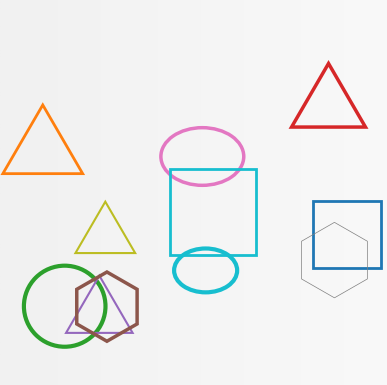[{"shape": "square", "thickness": 2, "radius": 0.44, "center": [0.895, 0.391]}, {"shape": "triangle", "thickness": 2, "radius": 0.59, "center": [0.11, 0.608]}, {"shape": "circle", "thickness": 3, "radius": 0.53, "center": [0.167, 0.205]}, {"shape": "triangle", "thickness": 2.5, "radius": 0.55, "center": [0.848, 0.725]}, {"shape": "triangle", "thickness": 1.5, "radius": 0.5, "center": [0.256, 0.185]}, {"shape": "hexagon", "thickness": 2.5, "radius": 0.45, "center": [0.276, 0.204]}, {"shape": "oval", "thickness": 2.5, "radius": 0.53, "center": [0.522, 0.594]}, {"shape": "hexagon", "thickness": 0.5, "radius": 0.49, "center": [0.863, 0.324]}, {"shape": "triangle", "thickness": 1.5, "radius": 0.44, "center": [0.272, 0.387]}, {"shape": "oval", "thickness": 3, "radius": 0.41, "center": [0.531, 0.298]}, {"shape": "square", "thickness": 2, "radius": 0.56, "center": [0.55, 0.448]}]